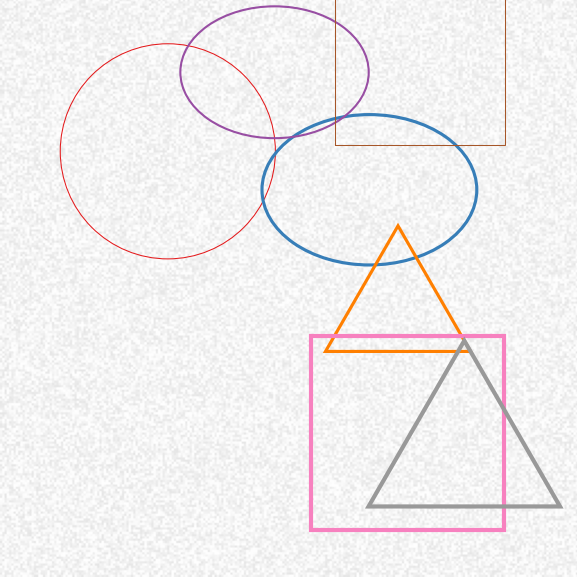[{"shape": "circle", "thickness": 0.5, "radius": 0.93, "center": [0.291, 0.737]}, {"shape": "oval", "thickness": 1.5, "radius": 0.93, "center": [0.64, 0.671]}, {"shape": "oval", "thickness": 1, "radius": 0.82, "center": [0.475, 0.874]}, {"shape": "triangle", "thickness": 1.5, "radius": 0.72, "center": [0.689, 0.463]}, {"shape": "square", "thickness": 0.5, "radius": 0.74, "center": [0.727, 0.896]}, {"shape": "square", "thickness": 2, "radius": 0.84, "center": [0.705, 0.25]}, {"shape": "triangle", "thickness": 2, "radius": 0.96, "center": [0.804, 0.218]}]